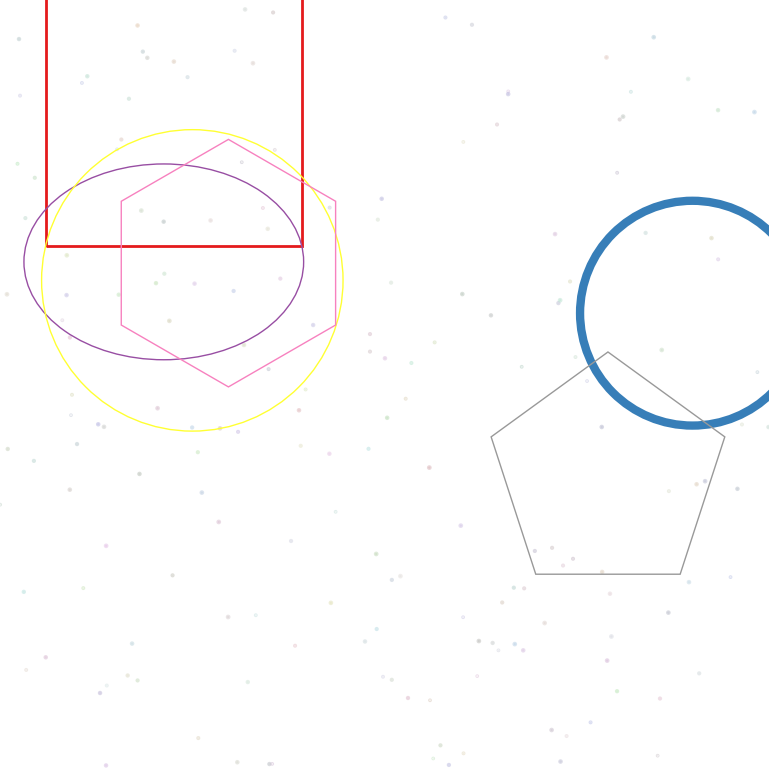[{"shape": "square", "thickness": 1, "radius": 0.83, "center": [0.226, 0.847]}, {"shape": "circle", "thickness": 3, "radius": 0.73, "center": [0.899, 0.593]}, {"shape": "oval", "thickness": 0.5, "radius": 0.91, "center": [0.213, 0.66]}, {"shape": "circle", "thickness": 0.5, "radius": 0.98, "center": [0.25, 0.636]}, {"shape": "hexagon", "thickness": 0.5, "radius": 0.8, "center": [0.297, 0.658]}, {"shape": "pentagon", "thickness": 0.5, "radius": 0.8, "center": [0.79, 0.383]}]